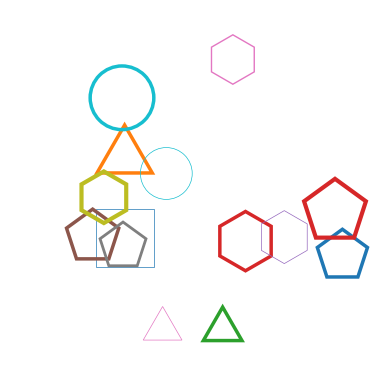[{"shape": "pentagon", "thickness": 2.5, "radius": 0.34, "center": [0.889, 0.336]}, {"shape": "square", "thickness": 0.5, "radius": 0.38, "center": [0.324, 0.381]}, {"shape": "triangle", "thickness": 2.5, "radius": 0.41, "center": [0.324, 0.592]}, {"shape": "triangle", "thickness": 2.5, "radius": 0.29, "center": [0.578, 0.144]}, {"shape": "pentagon", "thickness": 3, "radius": 0.42, "center": [0.87, 0.451]}, {"shape": "hexagon", "thickness": 2.5, "radius": 0.38, "center": [0.638, 0.374]}, {"shape": "hexagon", "thickness": 0.5, "radius": 0.34, "center": [0.738, 0.384]}, {"shape": "pentagon", "thickness": 2.5, "radius": 0.36, "center": [0.241, 0.385]}, {"shape": "hexagon", "thickness": 1, "radius": 0.32, "center": [0.605, 0.845]}, {"shape": "triangle", "thickness": 0.5, "radius": 0.29, "center": [0.422, 0.146]}, {"shape": "pentagon", "thickness": 2, "radius": 0.31, "center": [0.32, 0.36]}, {"shape": "hexagon", "thickness": 3, "radius": 0.34, "center": [0.27, 0.488]}, {"shape": "circle", "thickness": 2.5, "radius": 0.41, "center": [0.317, 0.746]}, {"shape": "circle", "thickness": 0.5, "radius": 0.34, "center": [0.432, 0.549]}]